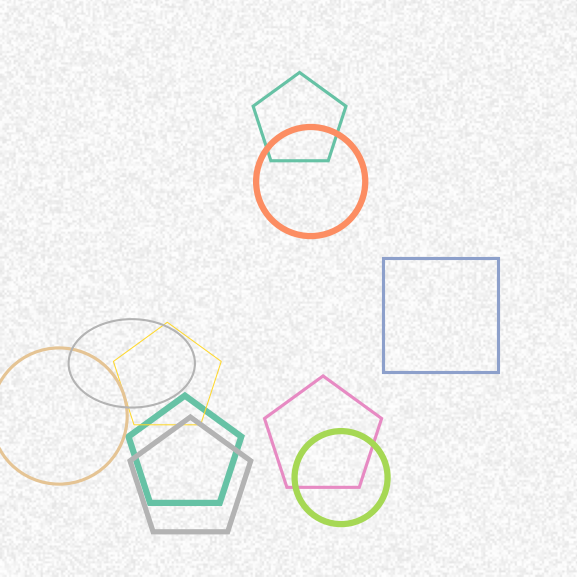[{"shape": "pentagon", "thickness": 3, "radius": 0.51, "center": [0.32, 0.211]}, {"shape": "pentagon", "thickness": 1.5, "radius": 0.42, "center": [0.519, 0.789]}, {"shape": "circle", "thickness": 3, "radius": 0.47, "center": [0.538, 0.685]}, {"shape": "square", "thickness": 1.5, "radius": 0.5, "center": [0.763, 0.454]}, {"shape": "pentagon", "thickness": 1.5, "radius": 0.53, "center": [0.559, 0.242]}, {"shape": "circle", "thickness": 3, "radius": 0.4, "center": [0.591, 0.172]}, {"shape": "pentagon", "thickness": 0.5, "radius": 0.49, "center": [0.29, 0.343]}, {"shape": "circle", "thickness": 1.5, "radius": 0.59, "center": [0.102, 0.279]}, {"shape": "pentagon", "thickness": 2.5, "radius": 0.55, "center": [0.33, 0.167]}, {"shape": "oval", "thickness": 1, "radius": 0.55, "center": [0.228, 0.37]}]